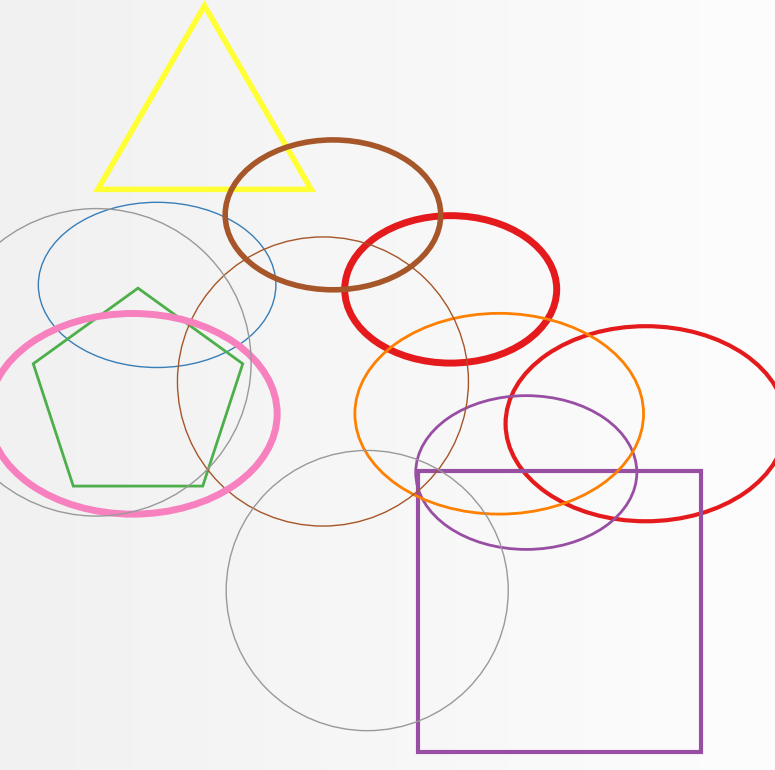[{"shape": "oval", "thickness": 2.5, "radius": 0.68, "center": [0.582, 0.624]}, {"shape": "oval", "thickness": 1.5, "radius": 0.9, "center": [0.833, 0.45]}, {"shape": "oval", "thickness": 0.5, "radius": 0.77, "center": [0.203, 0.63]}, {"shape": "pentagon", "thickness": 1, "radius": 0.71, "center": [0.178, 0.484]}, {"shape": "oval", "thickness": 1, "radius": 0.71, "center": [0.679, 0.386]}, {"shape": "square", "thickness": 1.5, "radius": 0.91, "center": [0.722, 0.206]}, {"shape": "oval", "thickness": 1, "radius": 0.93, "center": [0.644, 0.463]}, {"shape": "triangle", "thickness": 2, "radius": 0.79, "center": [0.264, 0.834]}, {"shape": "oval", "thickness": 2, "radius": 0.7, "center": [0.43, 0.721]}, {"shape": "circle", "thickness": 0.5, "radius": 0.94, "center": [0.417, 0.505]}, {"shape": "oval", "thickness": 2.5, "radius": 0.93, "center": [0.172, 0.463]}, {"shape": "circle", "thickness": 0.5, "radius": 1.0, "center": [0.124, 0.529]}, {"shape": "circle", "thickness": 0.5, "radius": 0.91, "center": [0.474, 0.233]}]